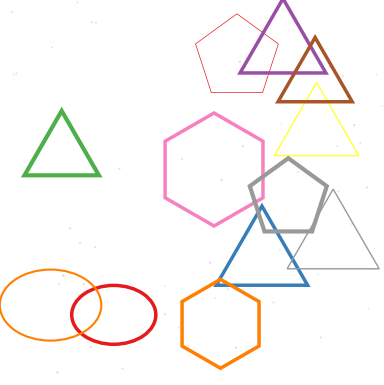[{"shape": "pentagon", "thickness": 0.5, "radius": 0.57, "center": [0.615, 0.851]}, {"shape": "oval", "thickness": 2.5, "radius": 0.55, "center": [0.296, 0.182]}, {"shape": "triangle", "thickness": 2.5, "radius": 0.69, "center": [0.68, 0.328]}, {"shape": "triangle", "thickness": 3, "radius": 0.56, "center": [0.16, 0.6]}, {"shape": "triangle", "thickness": 2.5, "radius": 0.64, "center": [0.735, 0.875]}, {"shape": "hexagon", "thickness": 2.5, "radius": 0.58, "center": [0.573, 0.159]}, {"shape": "oval", "thickness": 1.5, "radius": 0.66, "center": [0.131, 0.208]}, {"shape": "triangle", "thickness": 1, "radius": 0.63, "center": [0.822, 0.659]}, {"shape": "triangle", "thickness": 2.5, "radius": 0.56, "center": [0.818, 0.791]}, {"shape": "hexagon", "thickness": 2.5, "radius": 0.73, "center": [0.556, 0.56]}, {"shape": "triangle", "thickness": 1, "radius": 0.69, "center": [0.865, 0.371]}, {"shape": "pentagon", "thickness": 3, "radius": 0.53, "center": [0.749, 0.484]}]